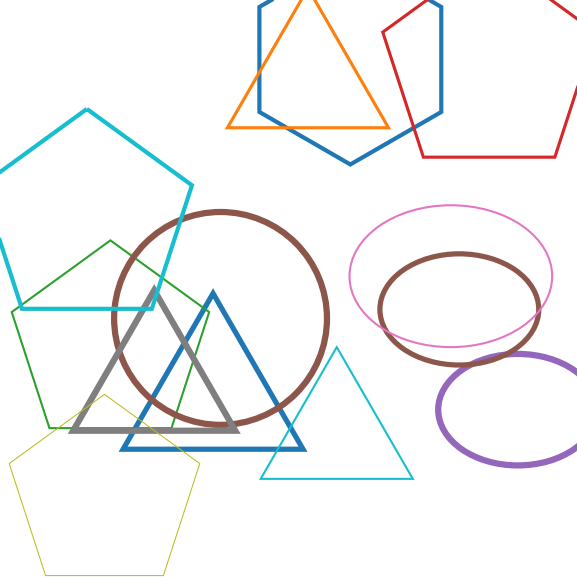[{"shape": "hexagon", "thickness": 2, "radius": 0.91, "center": [0.607, 0.896]}, {"shape": "triangle", "thickness": 2.5, "radius": 0.9, "center": [0.369, 0.311]}, {"shape": "triangle", "thickness": 1.5, "radius": 0.81, "center": [0.533, 0.858]}, {"shape": "pentagon", "thickness": 1, "radius": 0.9, "center": [0.191, 0.403]}, {"shape": "pentagon", "thickness": 1.5, "radius": 0.97, "center": [0.847, 0.884]}, {"shape": "oval", "thickness": 3, "radius": 0.69, "center": [0.897, 0.29]}, {"shape": "circle", "thickness": 3, "radius": 0.92, "center": [0.382, 0.448]}, {"shape": "oval", "thickness": 2.5, "radius": 0.69, "center": [0.795, 0.463]}, {"shape": "oval", "thickness": 1, "radius": 0.88, "center": [0.781, 0.521]}, {"shape": "triangle", "thickness": 3, "radius": 0.81, "center": [0.267, 0.334]}, {"shape": "pentagon", "thickness": 0.5, "radius": 0.87, "center": [0.181, 0.143]}, {"shape": "triangle", "thickness": 1, "radius": 0.76, "center": [0.583, 0.246]}, {"shape": "pentagon", "thickness": 2, "radius": 0.96, "center": [0.15, 0.619]}]